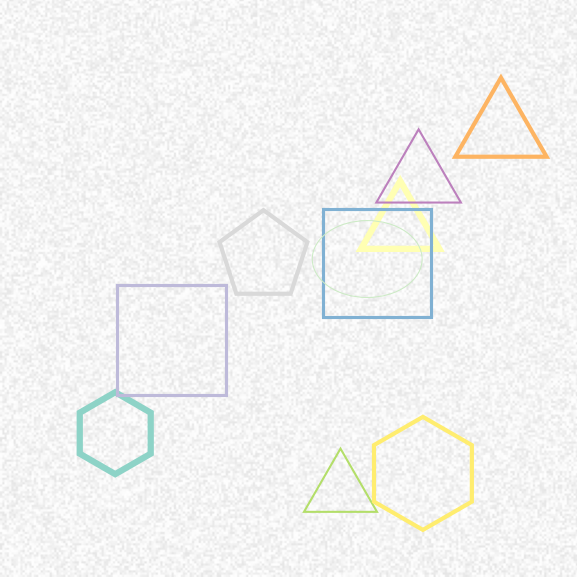[{"shape": "hexagon", "thickness": 3, "radius": 0.35, "center": [0.2, 0.249]}, {"shape": "triangle", "thickness": 3, "radius": 0.39, "center": [0.693, 0.607]}, {"shape": "square", "thickness": 1.5, "radius": 0.48, "center": [0.297, 0.41]}, {"shape": "square", "thickness": 1.5, "radius": 0.47, "center": [0.652, 0.544]}, {"shape": "triangle", "thickness": 2, "radius": 0.46, "center": [0.867, 0.773]}, {"shape": "triangle", "thickness": 1, "radius": 0.36, "center": [0.59, 0.149]}, {"shape": "pentagon", "thickness": 2, "radius": 0.4, "center": [0.456, 0.555]}, {"shape": "triangle", "thickness": 1, "radius": 0.42, "center": [0.725, 0.691]}, {"shape": "oval", "thickness": 0.5, "radius": 0.48, "center": [0.636, 0.551]}, {"shape": "hexagon", "thickness": 2, "radius": 0.49, "center": [0.732, 0.179]}]